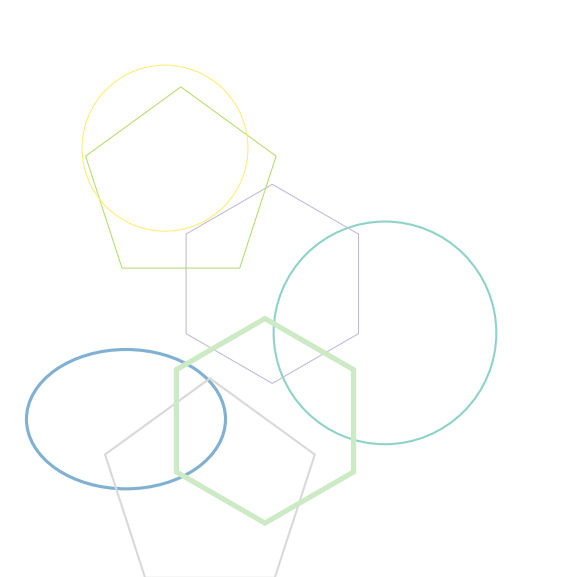[{"shape": "circle", "thickness": 1, "radius": 0.96, "center": [0.667, 0.423]}, {"shape": "hexagon", "thickness": 0.5, "radius": 0.86, "center": [0.471, 0.508]}, {"shape": "oval", "thickness": 1.5, "radius": 0.86, "center": [0.218, 0.273]}, {"shape": "pentagon", "thickness": 0.5, "radius": 0.87, "center": [0.313, 0.675]}, {"shape": "pentagon", "thickness": 1, "radius": 0.95, "center": [0.364, 0.153]}, {"shape": "hexagon", "thickness": 2.5, "radius": 0.89, "center": [0.459, 0.27]}, {"shape": "circle", "thickness": 0.5, "radius": 0.72, "center": [0.286, 0.743]}]